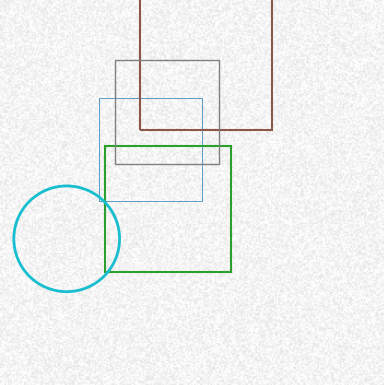[{"shape": "square", "thickness": 0.5, "radius": 0.67, "center": [0.39, 0.612]}, {"shape": "square", "thickness": 1.5, "radius": 0.82, "center": [0.437, 0.456]}, {"shape": "square", "thickness": 1.5, "radius": 0.86, "center": [0.534, 0.832]}, {"shape": "square", "thickness": 1, "radius": 0.68, "center": [0.434, 0.709]}, {"shape": "circle", "thickness": 2, "radius": 0.69, "center": [0.173, 0.38]}]